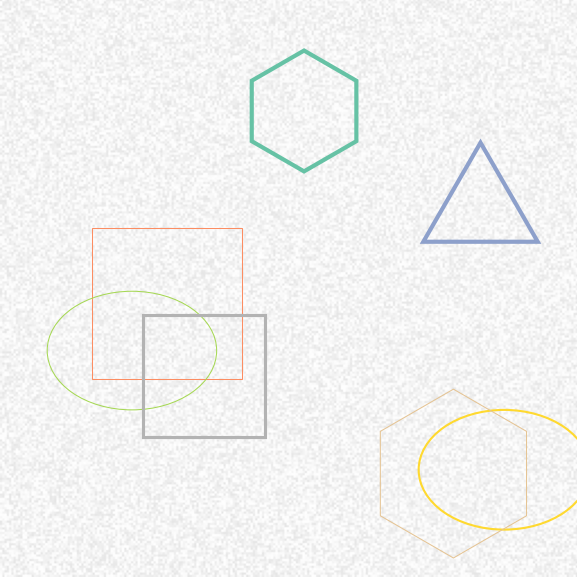[{"shape": "hexagon", "thickness": 2, "radius": 0.52, "center": [0.526, 0.807]}, {"shape": "square", "thickness": 0.5, "radius": 0.65, "center": [0.289, 0.474]}, {"shape": "triangle", "thickness": 2, "radius": 0.57, "center": [0.832, 0.638]}, {"shape": "oval", "thickness": 0.5, "radius": 0.73, "center": [0.228, 0.392]}, {"shape": "oval", "thickness": 1, "radius": 0.74, "center": [0.873, 0.186]}, {"shape": "hexagon", "thickness": 0.5, "radius": 0.73, "center": [0.785, 0.179]}, {"shape": "square", "thickness": 1.5, "radius": 0.53, "center": [0.353, 0.348]}]